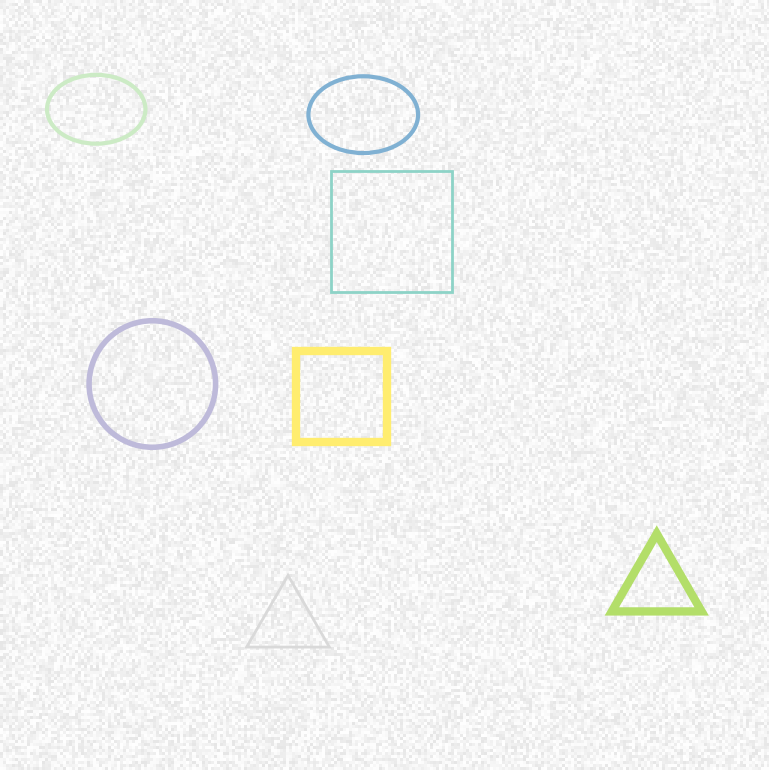[{"shape": "square", "thickness": 1, "radius": 0.39, "center": [0.509, 0.7]}, {"shape": "circle", "thickness": 2, "radius": 0.41, "center": [0.198, 0.501]}, {"shape": "oval", "thickness": 1.5, "radius": 0.36, "center": [0.472, 0.851]}, {"shape": "triangle", "thickness": 3, "radius": 0.34, "center": [0.853, 0.24]}, {"shape": "triangle", "thickness": 1, "radius": 0.31, "center": [0.374, 0.191]}, {"shape": "oval", "thickness": 1.5, "radius": 0.32, "center": [0.125, 0.858]}, {"shape": "square", "thickness": 3, "radius": 0.29, "center": [0.443, 0.485]}]